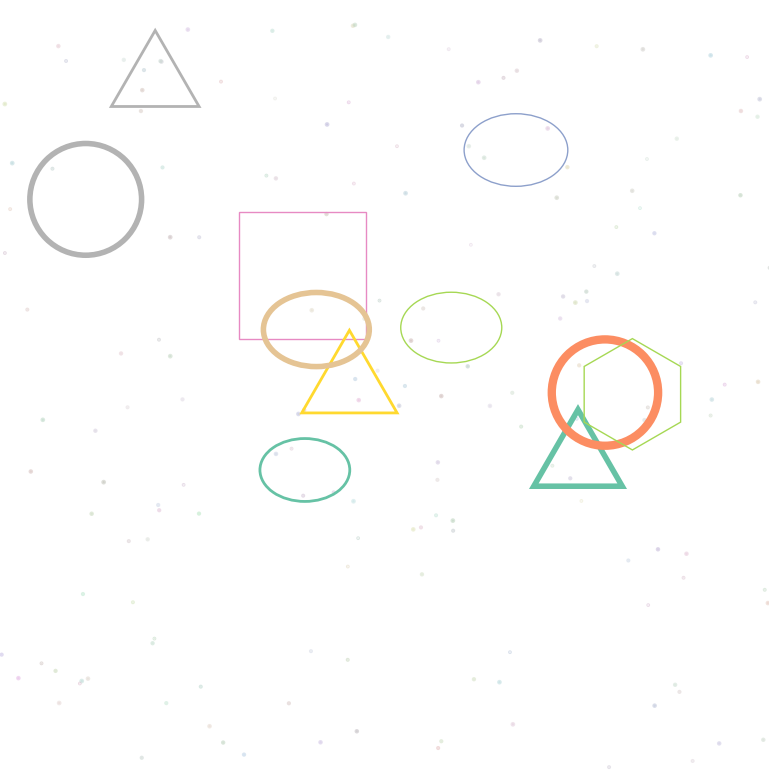[{"shape": "oval", "thickness": 1, "radius": 0.29, "center": [0.396, 0.39]}, {"shape": "triangle", "thickness": 2, "radius": 0.33, "center": [0.751, 0.402]}, {"shape": "circle", "thickness": 3, "radius": 0.35, "center": [0.786, 0.49]}, {"shape": "oval", "thickness": 0.5, "radius": 0.34, "center": [0.67, 0.805]}, {"shape": "square", "thickness": 0.5, "radius": 0.41, "center": [0.393, 0.642]}, {"shape": "hexagon", "thickness": 0.5, "radius": 0.36, "center": [0.821, 0.488]}, {"shape": "oval", "thickness": 0.5, "radius": 0.33, "center": [0.586, 0.575]}, {"shape": "triangle", "thickness": 1, "radius": 0.36, "center": [0.454, 0.5]}, {"shape": "oval", "thickness": 2, "radius": 0.34, "center": [0.411, 0.572]}, {"shape": "triangle", "thickness": 1, "radius": 0.33, "center": [0.202, 0.895]}, {"shape": "circle", "thickness": 2, "radius": 0.36, "center": [0.111, 0.741]}]